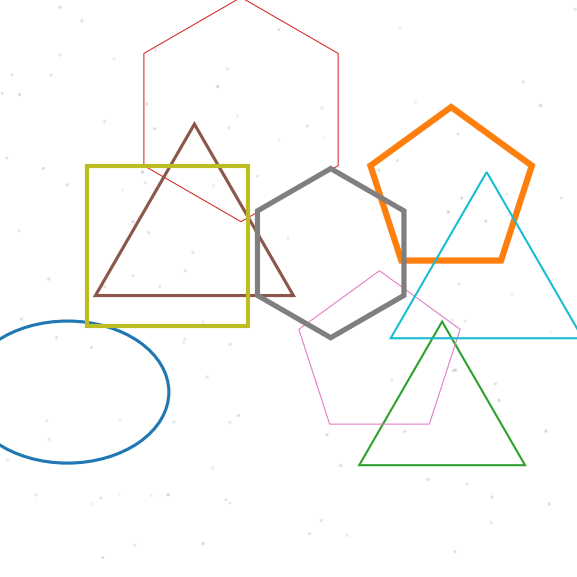[{"shape": "oval", "thickness": 1.5, "radius": 0.88, "center": [0.117, 0.32]}, {"shape": "pentagon", "thickness": 3, "radius": 0.73, "center": [0.781, 0.667]}, {"shape": "triangle", "thickness": 1, "radius": 0.83, "center": [0.766, 0.277]}, {"shape": "hexagon", "thickness": 0.5, "radius": 0.97, "center": [0.417, 0.809]}, {"shape": "triangle", "thickness": 1.5, "radius": 0.99, "center": [0.337, 0.586]}, {"shape": "pentagon", "thickness": 0.5, "radius": 0.73, "center": [0.657, 0.383]}, {"shape": "hexagon", "thickness": 2.5, "radius": 0.73, "center": [0.573, 0.561]}, {"shape": "square", "thickness": 2, "radius": 0.7, "center": [0.29, 0.573]}, {"shape": "triangle", "thickness": 1, "radius": 0.96, "center": [0.843, 0.509]}]